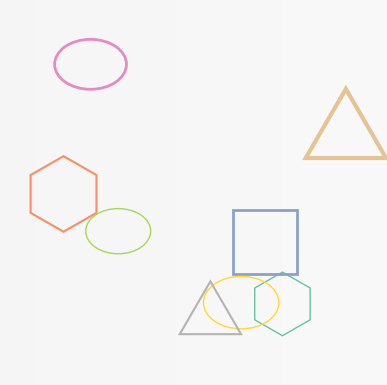[{"shape": "hexagon", "thickness": 1, "radius": 0.41, "center": [0.729, 0.211]}, {"shape": "hexagon", "thickness": 1.5, "radius": 0.49, "center": [0.164, 0.496]}, {"shape": "square", "thickness": 2, "radius": 0.42, "center": [0.684, 0.373]}, {"shape": "oval", "thickness": 2, "radius": 0.46, "center": [0.234, 0.833]}, {"shape": "oval", "thickness": 1, "radius": 0.42, "center": [0.305, 0.4]}, {"shape": "oval", "thickness": 1, "radius": 0.49, "center": [0.622, 0.214]}, {"shape": "triangle", "thickness": 3, "radius": 0.6, "center": [0.893, 0.649]}, {"shape": "triangle", "thickness": 1.5, "radius": 0.46, "center": [0.543, 0.178]}]